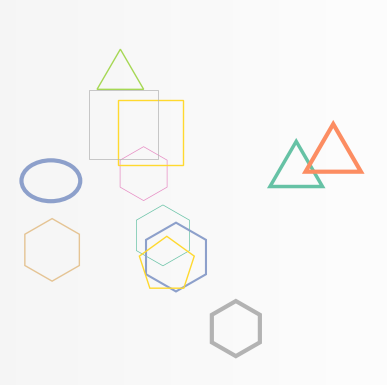[{"shape": "triangle", "thickness": 2.5, "radius": 0.39, "center": [0.764, 0.555]}, {"shape": "hexagon", "thickness": 0.5, "radius": 0.4, "center": [0.42, 0.389]}, {"shape": "triangle", "thickness": 3, "radius": 0.41, "center": [0.86, 0.595]}, {"shape": "oval", "thickness": 3, "radius": 0.38, "center": [0.131, 0.53]}, {"shape": "hexagon", "thickness": 1.5, "radius": 0.45, "center": [0.454, 0.332]}, {"shape": "hexagon", "thickness": 0.5, "radius": 0.35, "center": [0.371, 0.549]}, {"shape": "triangle", "thickness": 1, "radius": 0.35, "center": [0.311, 0.803]}, {"shape": "square", "thickness": 1, "radius": 0.42, "center": [0.389, 0.655]}, {"shape": "pentagon", "thickness": 1, "radius": 0.37, "center": [0.43, 0.312]}, {"shape": "hexagon", "thickness": 1, "radius": 0.41, "center": [0.134, 0.351]}, {"shape": "hexagon", "thickness": 3, "radius": 0.36, "center": [0.609, 0.147]}, {"shape": "square", "thickness": 0.5, "radius": 0.44, "center": [0.318, 0.677]}]